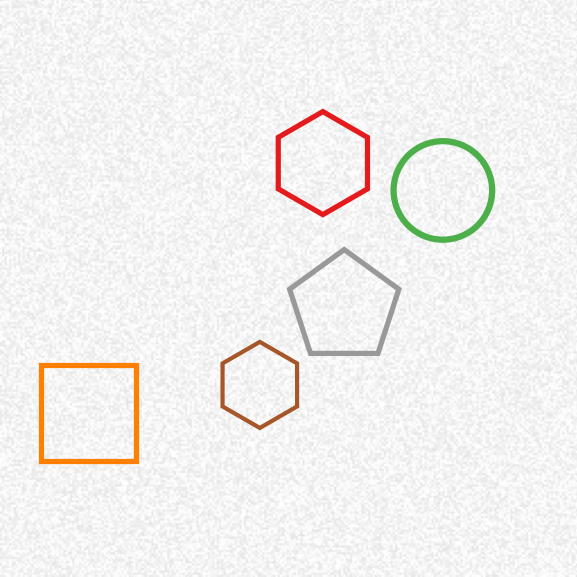[{"shape": "hexagon", "thickness": 2.5, "radius": 0.45, "center": [0.559, 0.717]}, {"shape": "circle", "thickness": 3, "radius": 0.43, "center": [0.767, 0.669]}, {"shape": "square", "thickness": 2.5, "radius": 0.41, "center": [0.153, 0.284]}, {"shape": "hexagon", "thickness": 2, "radius": 0.37, "center": [0.45, 0.333]}, {"shape": "pentagon", "thickness": 2.5, "radius": 0.5, "center": [0.596, 0.468]}]